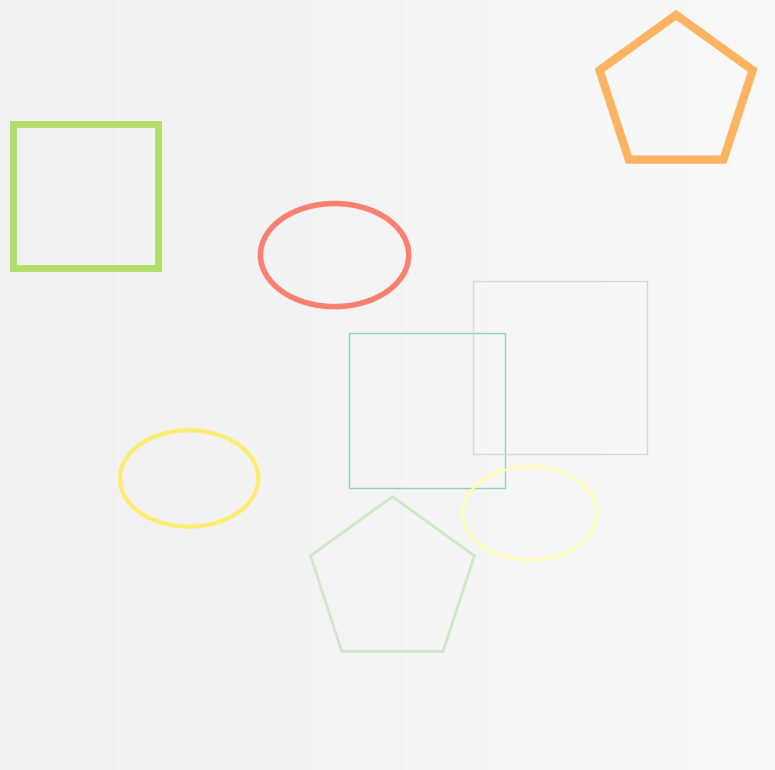[{"shape": "square", "thickness": 0.5, "radius": 0.5, "center": [0.551, 0.467]}, {"shape": "oval", "thickness": 1, "radius": 0.43, "center": [0.684, 0.333]}, {"shape": "oval", "thickness": 2, "radius": 0.48, "center": [0.432, 0.669]}, {"shape": "pentagon", "thickness": 3, "radius": 0.52, "center": [0.872, 0.877]}, {"shape": "square", "thickness": 2.5, "radius": 0.47, "center": [0.11, 0.745]}, {"shape": "square", "thickness": 0.5, "radius": 0.56, "center": [0.722, 0.523]}, {"shape": "pentagon", "thickness": 1, "radius": 0.56, "center": [0.506, 0.244]}, {"shape": "oval", "thickness": 1.5, "radius": 0.45, "center": [0.244, 0.379]}]